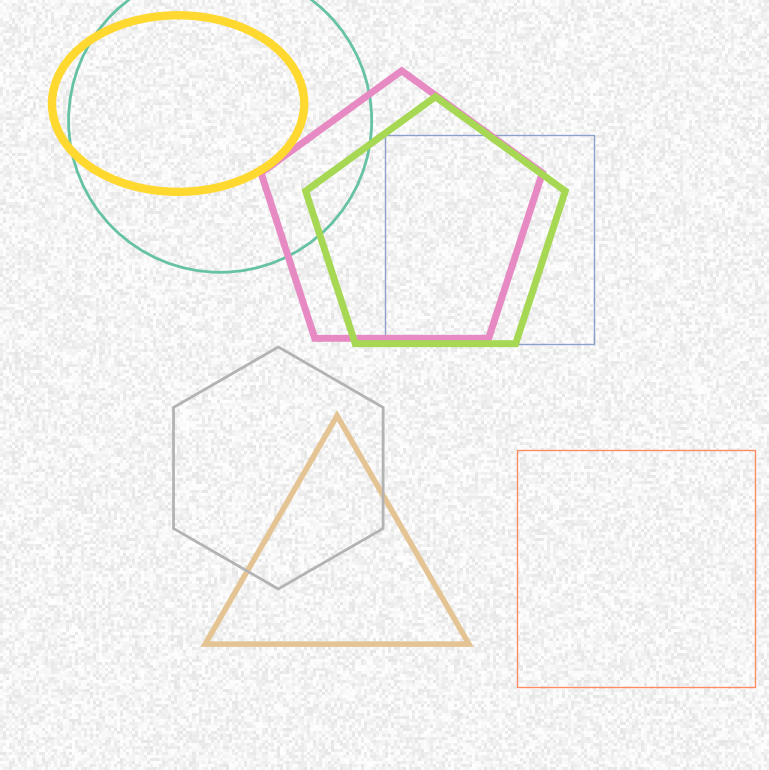[{"shape": "circle", "thickness": 1, "radius": 0.98, "center": [0.286, 0.843]}, {"shape": "square", "thickness": 0.5, "radius": 0.77, "center": [0.826, 0.262]}, {"shape": "square", "thickness": 0.5, "radius": 0.68, "center": [0.636, 0.689]}, {"shape": "pentagon", "thickness": 2.5, "radius": 0.96, "center": [0.522, 0.716]}, {"shape": "pentagon", "thickness": 2.5, "radius": 0.89, "center": [0.566, 0.697]}, {"shape": "oval", "thickness": 3, "radius": 0.82, "center": [0.231, 0.866]}, {"shape": "triangle", "thickness": 2, "radius": 0.99, "center": [0.438, 0.262]}, {"shape": "hexagon", "thickness": 1, "radius": 0.79, "center": [0.361, 0.392]}]